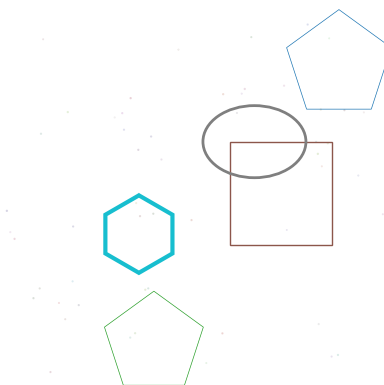[{"shape": "pentagon", "thickness": 0.5, "radius": 0.71, "center": [0.88, 0.832]}, {"shape": "pentagon", "thickness": 0.5, "radius": 0.68, "center": [0.4, 0.109]}, {"shape": "square", "thickness": 1, "radius": 0.66, "center": [0.73, 0.498]}, {"shape": "oval", "thickness": 2, "radius": 0.67, "center": [0.661, 0.632]}, {"shape": "hexagon", "thickness": 3, "radius": 0.5, "center": [0.361, 0.392]}]